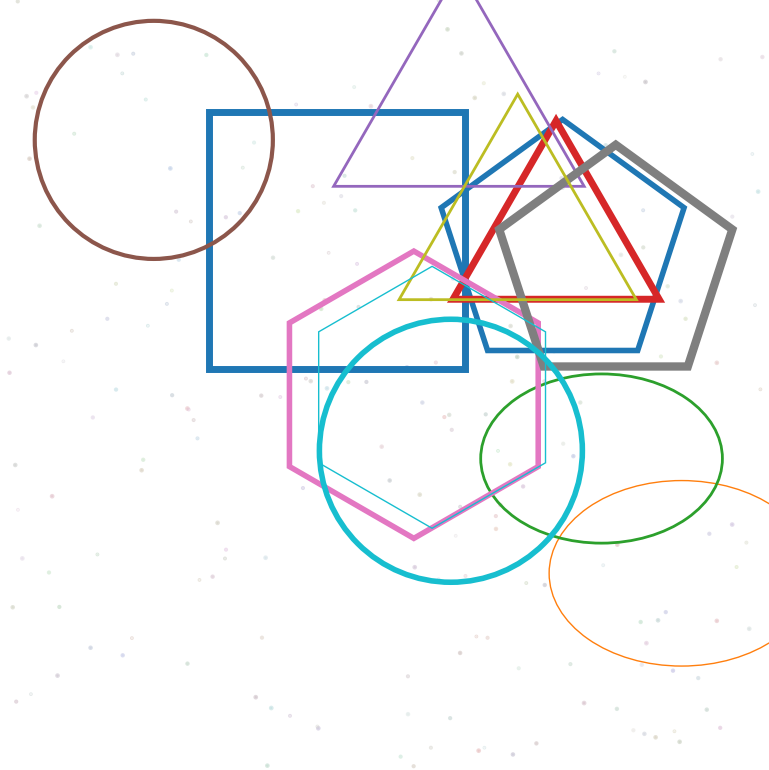[{"shape": "square", "thickness": 2.5, "radius": 0.83, "center": [0.438, 0.688]}, {"shape": "pentagon", "thickness": 2, "radius": 0.83, "center": [0.731, 0.679]}, {"shape": "oval", "thickness": 0.5, "radius": 0.86, "center": [0.885, 0.255]}, {"shape": "oval", "thickness": 1, "radius": 0.78, "center": [0.781, 0.404]}, {"shape": "triangle", "thickness": 2.5, "radius": 0.77, "center": [0.722, 0.689]}, {"shape": "triangle", "thickness": 1, "radius": 0.94, "center": [0.596, 0.852]}, {"shape": "circle", "thickness": 1.5, "radius": 0.77, "center": [0.2, 0.818]}, {"shape": "hexagon", "thickness": 2, "radius": 0.93, "center": [0.537, 0.487]}, {"shape": "pentagon", "thickness": 3, "radius": 0.8, "center": [0.8, 0.653]}, {"shape": "triangle", "thickness": 1, "radius": 0.89, "center": [0.672, 0.7]}, {"shape": "circle", "thickness": 2, "radius": 0.85, "center": [0.586, 0.415]}, {"shape": "hexagon", "thickness": 0.5, "radius": 0.85, "center": [0.561, 0.484]}]